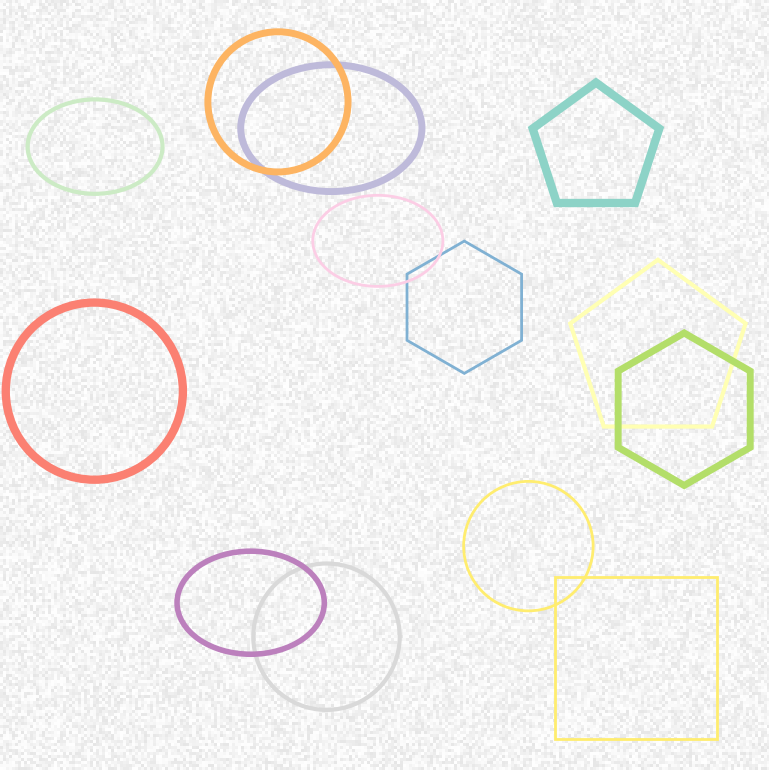[{"shape": "pentagon", "thickness": 3, "radius": 0.43, "center": [0.774, 0.806]}, {"shape": "pentagon", "thickness": 1.5, "radius": 0.6, "center": [0.854, 0.543]}, {"shape": "oval", "thickness": 2.5, "radius": 0.59, "center": [0.43, 0.834]}, {"shape": "circle", "thickness": 3, "radius": 0.58, "center": [0.123, 0.492]}, {"shape": "hexagon", "thickness": 1, "radius": 0.43, "center": [0.603, 0.601]}, {"shape": "circle", "thickness": 2.5, "radius": 0.46, "center": [0.361, 0.868]}, {"shape": "hexagon", "thickness": 2.5, "radius": 0.5, "center": [0.889, 0.469]}, {"shape": "oval", "thickness": 1, "radius": 0.42, "center": [0.491, 0.687]}, {"shape": "circle", "thickness": 1.5, "radius": 0.48, "center": [0.424, 0.173]}, {"shape": "oval", "thickness": 2, "radius": 0.48, "center": [0.326, 0.217]}, {"shape": "oval", "thickness": 1.5, "radius": 0.44, "center": [0.123, 0.81]}, {"shape": "circle", "thickness": 1, "radius": 0.42, "center": [0.686, 0.291]}, {"shape": "square", "thickness": 1, "radius": 0.53, "center": [0.826, 0.145]}]